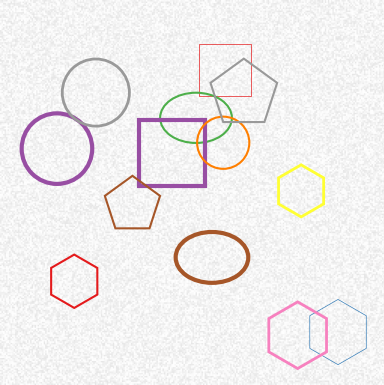[{"shape": "square", "thickness": 0.5, "radius": 0.34, "center": [0.584, 0.818]}, {"shape": "hexagon", "thickness": 1.5, "radius": 0.35, "center": [0.193, 0.269]}, {"shape": "hexagon", "thickness": 0.5, "radius": 0.42, "center": [0.878, 0.138]}, {"shape": "oval", "thickness": 1.5, "radius": 0.47, "center": [0.509, 0.694]}, {"shape": "circle", "thickness": 3, "radius": 0.46, "center": [0.148, 0.614]}, {"shape": "square", "thickness": 3, "radius": 0.43, "center": [0.446, 0.603]}, {"shape": "circle", "thickness": 1.5, "radius": 0.34, "center": [0.58, 0.629]}, {"shape": "hexagon", "thickness": 2, "radius": 0.34, "center": [0.782, 0.504]}, {"shape": "pentagon", "thickness": 1.5, "radius": 0.38, "center": [0.344, 0.468]}, {"shape": "oval", "thickness": 3, "radius": 0.47, "center": [0.551, 0.331]}, {"shape": "hexagon", "thickness": 2, "radius": 0.43, "center": [0.773, 0.129]}, {"shape": "pentagon", "thickness": 1.5, "radius": 0.46, "center": [0.633, 0.757]}, {"shape": "circle", "thickness": 2, "radius": 0.44, "center": [0.249, 0.76]}]